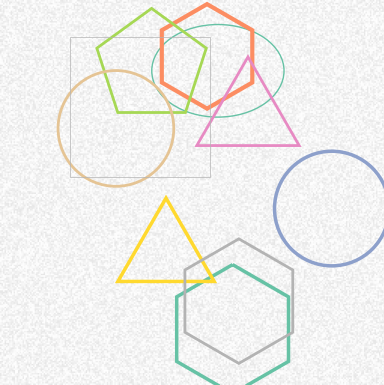[{"shape": "hexagon", "thickness": 2.5, "radius": 0.84, "center": [0.604, 0.145]}, {"shape": "oval", "thickness": 1, "radius": 0.86, "center": [0.566, 0.816]}, {"shape": "hexagon", "thickness": 3, "radius": 0.68, "center": [0.538, 0.854]}, {"shape": "circle", "thickness": 2.5, "radius": 0.74, "center": [0.862, 0.458]}, {"shape": "triangle", "thickness": 2, "radius": 0.77, "center": [0.644, 0.699]}, {"shape": "pentagon", "thickness": 2, "radius": 0.75, "center": [0.394, 0.829]}, {"shape": "triangle", "thickness": 2.5, "radius": 0.72, "center": [0.431, 0.341]}, {"shape": "circle", "thickness": 2, "radius": 0.75, "center": [0.301, 0.666]}, {"shape": "hexagon", "thickness": 2, "radius": 0.81, "center": [0.62, 0.218]}, {"shape": "square", "thickness": 0.5, "radius": 0.91, "center": [0.364, 0.722]}]